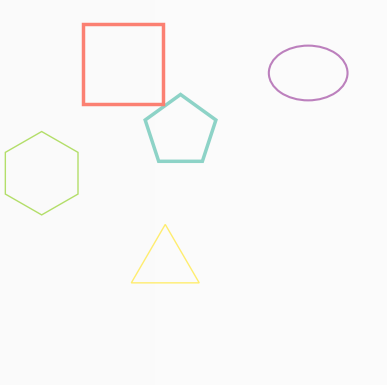[{"shape": "pentagon", "thickness": 2.5, "radius": 0.48, "center": [0.466, 0.659]}, {"shape": "square", "thickness": 2.5, "radius": 0.52, "center": [0.318, 0.834]}, {"shape": "hexagon", "thickness": 1, "radius": 0.54, "center": [0.108, 0.55]}, {"shape": "oval", "thickness": 1.5, "radius": 0.51, "center": [0.795, 0.81]}, {"shape": "triangle", "thickness": 1, "radius": 0.51, "center": [0.426, 0.316]}]